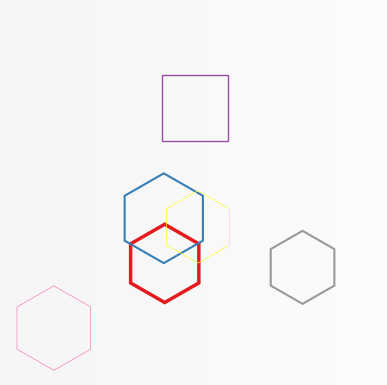[{"shape": "hexagon", "thickness": 2.5, "radius": 0.51, "center": [0.425, 0.316]}, {"shape": "hexagon", "thickness": 1.5, "radius": 0.58, "center": [0.423, 0.433]}, {"shape": "square", "thickness": 1, "radius": 0.42, "center": [0.503, 0.719]}, {"shape": "hexagon", "thickness": 0.5, "radius": 0.47, "center": [0.511, 0.411]}, {"shape": "hexagon", "thickness": 0.5, "radius": 0.55, "center": [0.139, 0.148]}, {"shape": "hexagon", "thickness": 1.5, "radius": 0.47, "center": [0.781, 0.306]}]